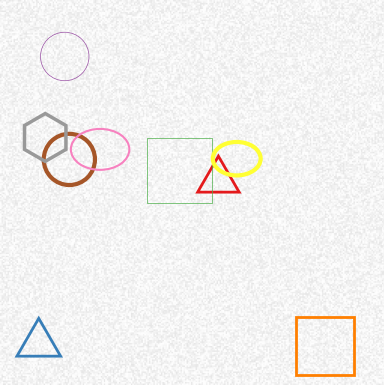[{"shape": "triangle", "thickness": 2, "radius": 0.31, "center": [0.567, 0.532]}, {"shape": "triangle", "thickness": 2, "radius": 0.33, "center": [0.101, 0.108]}, {"shape": "square", "thickness": 0.5, "radius": 0.42, "center": [0.466, 0.557]}, {"shape": "circle", "thickness": 0.5, "radius": 0.31, "center": [0.168, 0.853]}, {"shape": "square", "thickness": 2, "radius": 0.37, "center": [0.844, 0.102]}, {"shape": "oval", "thickness": 3, "radius": 0.31, "center": [0.615, 0.588]}, {"shape": "circle", "thickness": 3, "radius": 0.33, "center": [0.18, 0.586]}, {"shape": "oval", "thickness": 1.5, "radius": 0.38, "center": [0.26, 0.612]}, {"shape": "hexagon", "thickness": 2.5, "radius": 0.31, "center": [0.117, 0.643]}]